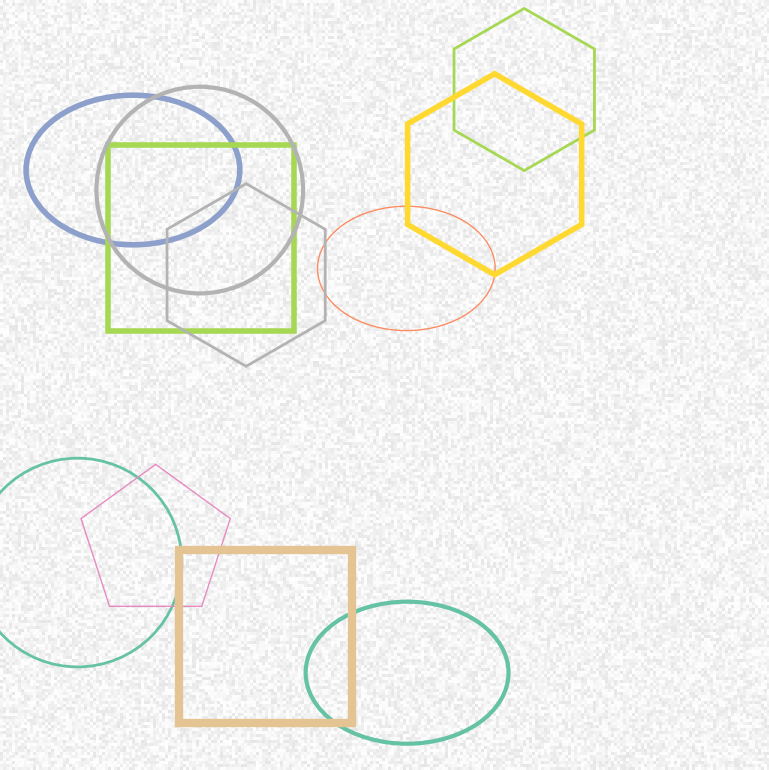[{"shape": "circle", "thickness": 1, "radius": 0.68, "center": [0.101, 0.269]}, {"shape": "oval", "thickness": 1.5, "radius": 0.66, "center": [0.529, 0.126]}, {"shape": "oval", "thickness": 0.5, "radius": 0.58, "center": [0.528, 0.651]}, {"shape": "oval", "thickness": 2, "radius": 0.69, "center": [0.173, 0.779]}, {"shape": "pentagon", "thickness": 0.5, "radius": 0.51, "center": [0.202, 0.295]}, {"shape": "hexagon", "thickness": 1, "radius": 0.53, "center": [0.681, 0.884]}, {"shape": "square", "thickness": 2, "radius": 0.6, "center": [0.261, 0.691]}, {"shape": "hexagon", "thickness": 2, "radius": 0.65, "center": [0.642, 0.774]}, {"shape": "square", "thickness": 3, "radius": 0.56, "center": [0.345, 0.173]}, {"shape": "circle", "thickness": 1.5, "radius": 0.67, "center": [0.259, 0.753]}, {"shape": "hexagon", "thickness": 1, "radius": 0.59, "center": [0.32, 0.643]}]